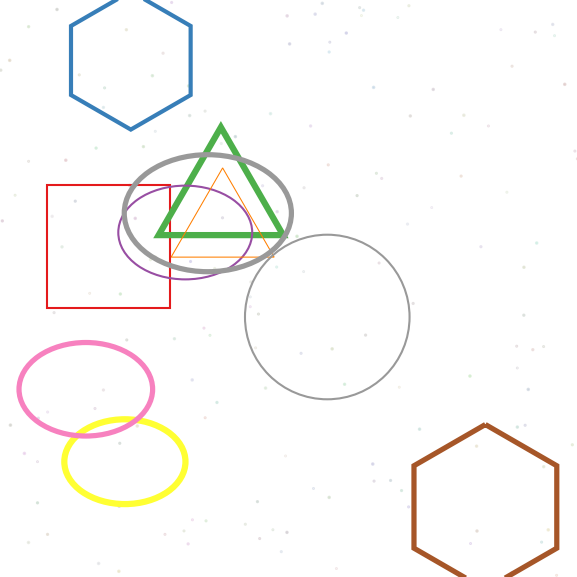[{"shape": "square", "thickness": 1, "radius": 0.53, "center": [0.188, 0.573]}, {"shape": "hexagon", "thickness": 2, "radius": 0.6, "center": [0.227, 0.894]}, {"shape": "triangle", "thickness": 3, "radius": 0.62, "center": [0.382, 0.654]}, {"shape": "oval", "thickness": 1, "radius": 0.58, "center": [0.321, 0.597]}, {"shape": "triangle", "thickness": 0.5, "radius": 0.51, "center": [0.386, 0.605]}, {"shape": "oval", "thickness": 3, "radius": 0.52, "center": [0.216, 0.2]}, {"shape": "hexagon", "thickness": 2.5, "radius": 0.71, "center": [0.84, 0.121]}, {"shape": "oval", "thickness": 2.5, "radius": 0.58, "center": [0.149, 0.325]}, {"shape": "circle", "thickness": 1, "radius": 0.71, "center": [0.567, 0.45]}, {"shape": "oval", "thickness": 2.5, "radius": 0.72, "center": [0.36, 0.63]}]